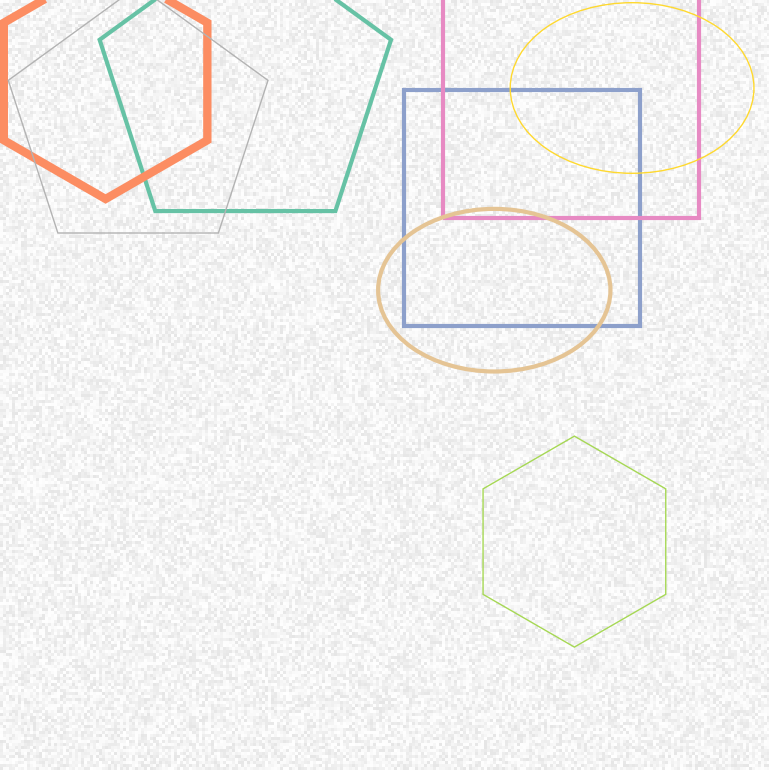[{"shape": "pentagon", "thickness": 1.5, "radius": 0.99, "center": [0.319, 0.887]}, {"shape": "hexagon", "thickness": 3, "radius": 0.76, "center": [0.137, 0.894]}, {"shape": "square", "thickness": 1.5, "radius": 0.76, "center": [0.678, 0.73]}, {"shape": "square", "thickness": 1.5, "radius": 0.83, "center": [0.741, 0.884]}, {"shape": "hexagon", "thickness": 0.5, "radius": 0.68, "center": [0.746, 0.297]}, {"shape": "oval", "thickness": 0.5, "radius": 0.79, "center": [0.821, 0.886]}, {"shape": "oval", "thickness": 1.5, "radius": 0.75, "center": [0.642, 0.623]}, {"shape": "pentagon", "thickness": 0.5, "radius": 0.89, "center": [0.179, 0.841]}]